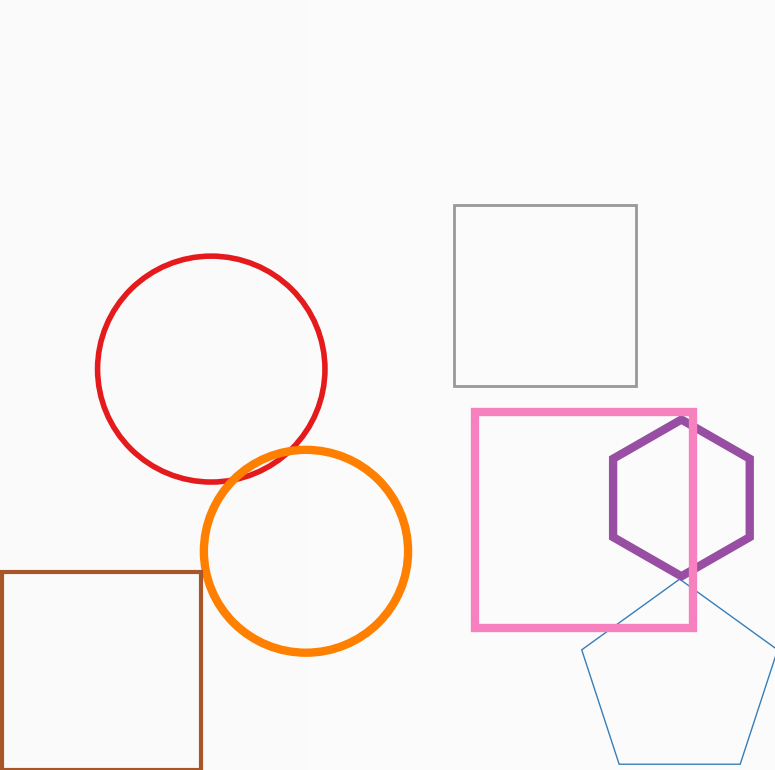[{"shape": "circle", "thickness": 2, "radius": 0.73, "center": [0.273, 0.521]}, {"shape": "pentagon", "thickness": 0.5, "radius": 0.66, "center": [0.877, 0.115]}, {"shape": "hexagon", "thickness": 3, "radius": 0.51, "center": [0.879, 0.353]}, {"shape": "circle", "thickness": 3, "radius": 0.66, "center": [0.395, 0.284]}, {"shape": "square", "thickness": 1.5, "radius": 0.64, "center": [0.13, 0.129]}, {"shape": "square", "thickness": 3, "radius": 0.7, "center": [0.754, 0.325]}, {"shape": "square", "thickness": 1, "radius": 0.59, "center": [0.703, 0.617]}]